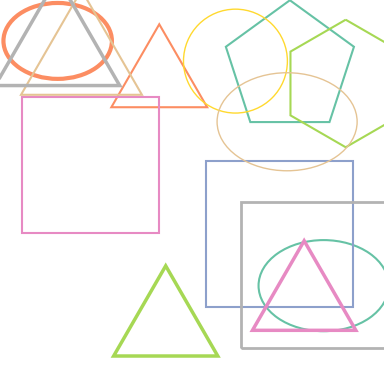[{"shape": "pentagon", "thickness": 1.5, "radius": 0.87, "center": [0.753, 0.824]}, {"shape": "oval", "thickness": 1.5, "radius": 0.85, "center": [0.841, 0.258]}, {"shape": "triangle", "thickness": 1.5, "radius": 0.72, "center": [0.414, 0.793]}, {"shape": "oval", "thickness": 3, "radius": 0.7, "center": [0.15, 0.894]}, {"shape": "square", "thickness": 1.5, "radius": 0.95, "center": [0.726, 0.392]}, {"shape": "square", "thickness": 1.5, "radius": 0.89, "center": [0.236, 0.572]}, {"shape": "triangle", "thickness": 2.5, "radius": 0.78, "center": [0.79, 0.22]}, {"shape": "triangle", "thickness": 2.5, "radius": 0.78, "center": [0.43, 0.153]}, {"shape": "hexagon", "thickness": 1.5, "radius": 0.83, "center": [0.898, 0.783]}, {"shape": "circle", "thickness": 1, "radius": 0.67, "center": [0.612, 0.841]}, {"shape": "oval", "thickness": 1, "radius": 0.91, "center": [0.746, 0.684]}, {"shape": "triangle", "thickness": 1.5, "radius": 0.91, "center": [0.212, 0.844]}, {"shape": "square", "thickness": 2, "radius": 0.95, "center": [0.815, 0.286]}, {"shape": "triangle", "thickness": 2.5, "radius": 0.93, "center": [0.149, 0.871]}]